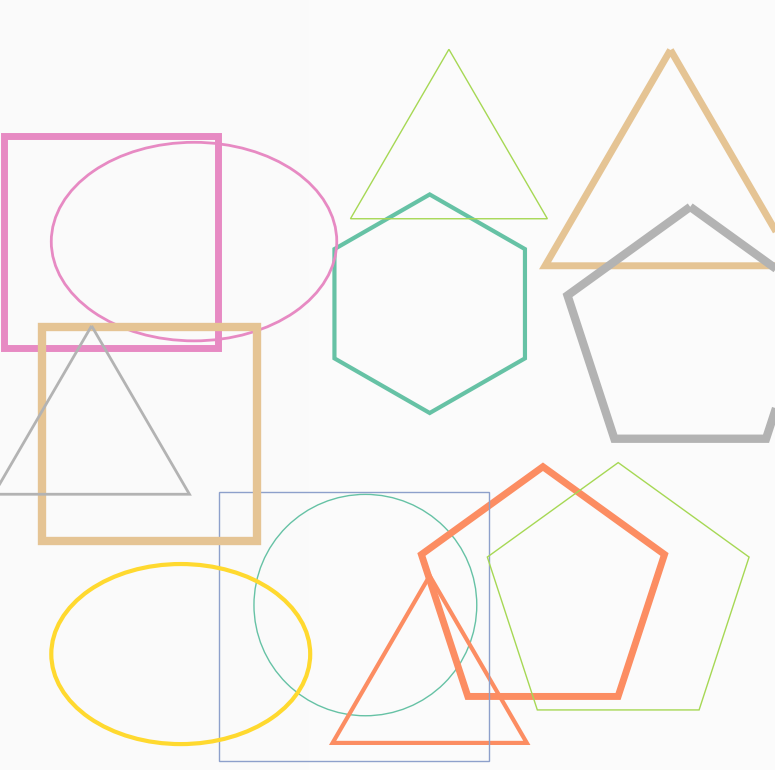[{"shape": "hexagon", "thickness": 1.5, "radius": 0.71, "center": [0.554, 0.606]}, {"shape": "circle", "thickness": 0.5, "radius": 0.72, "center": [0.471, 0.214]}, {"shape": "triangle", "thickness": 1.5, "radius": 0.72, "center": [0.554, 0.108]}, {"shape": "pentagon", "thickness": 2.5, "radius": 0.82, "center": [0.701, 0.229]}, {"shape": "square", "thickness": 0.5, "radius": 0.87, "center": [0.457, 0.186]}, {"shape": "oval", "thickness": 1, "radius": 0.92, "center": [0.25, 0.686]}, {"shape": "square", "thickness": 2.5, "radius": 0.69, "center": [0.144, 0.685]}, {"shape": "pentagon", "thickness": 0.5, "radius": 0.89, "center": [0.798, 0.222]}, {"shape": "triangle", "thickness": 0.5, "radius": 0.73, "center": [0.579, 0.789]}, {"shape": "oval", "thickness": 1.5, "radius": 0.84, "center": [0.233, 0.151]}, {"shape": "triangle", "thickness": 2.5, "radius": 0.93, "center": [0.865, 0.748]}, {"shape": "square", "thickness": 3, "radius": 0.69, "center": [0.193, 0.436]}, {"shape": "pentagon", "thickness": 3, "radius": 0.83, "center": [0.891, 0.565]}, {"shape": "triangle", "thickness": 1, "radius": 0.73, "center": [0.118, 0.431]}]